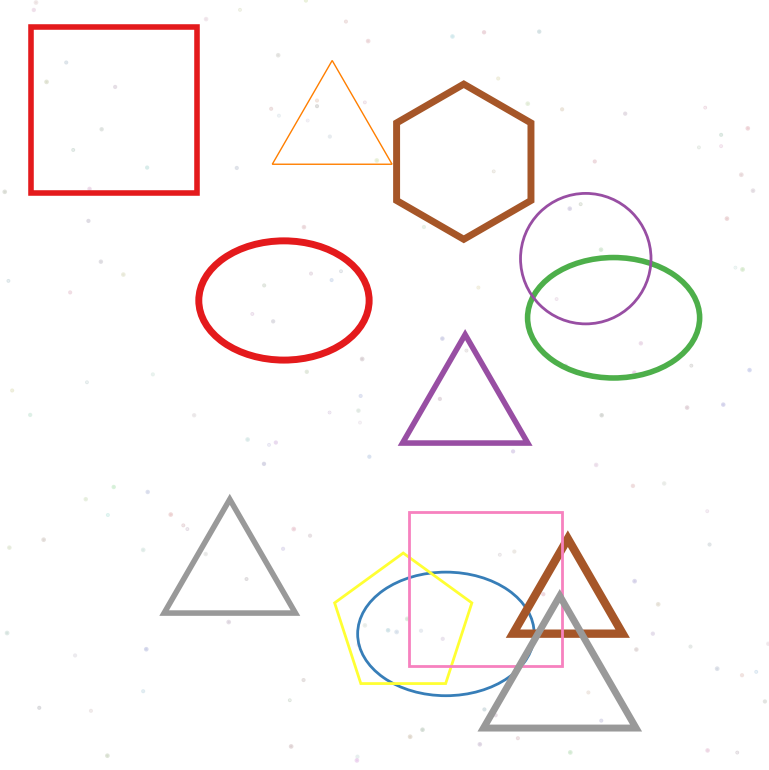[{"shape": "square", "thickness": 2, "radius": 0.54, "center": [0.148, 0.858]}, {"shape": "oval", "thickness": 2.5, "radius": 0.55, "center": [0.369, 0.61]}, {"shape": "oval", "thickness": 1, "radius": 0.57, "center": [0.579, 0.177]}, {"shape": "oval", "thickness": 2, "radius": 0.56, "center": [0.797, 0.587]}, {"shape": "circle", "thickness": 1, "radius": 0.42, "center": [0.761, 0.664]}, {"shape": "triangle", "thickness": 2, "radius": 0.47, "center": [0.604, 0.472]}, {"shape": "triangle", "thickness": 0.5, "radius": 0.45, "center": [0.431, 0.832]}, {"shape": "pentagon", "thickness": 1, "radius": 0.47, "center": [0.524, 0.188]}, {"shape": "hexagon", "thickness": 2.5, "radius": 0.5, "center": [0.602, 0.79]}, {"shape": "triangle", "thickness": 3, "radius": 0.41, "center": [0.737, 0.218]}, {"shape": "square", "thickness": 1, "radius": 0.5, "center": [0.63, 0.235]}, {"shape": "triangle", "thickness": 2, "radius": 0.49, "center": [0.298, 0.253]}, {"shape": "triangle", "thickness": 2.5, "radius": 0.57, "center": [0.727, 0.112]}]